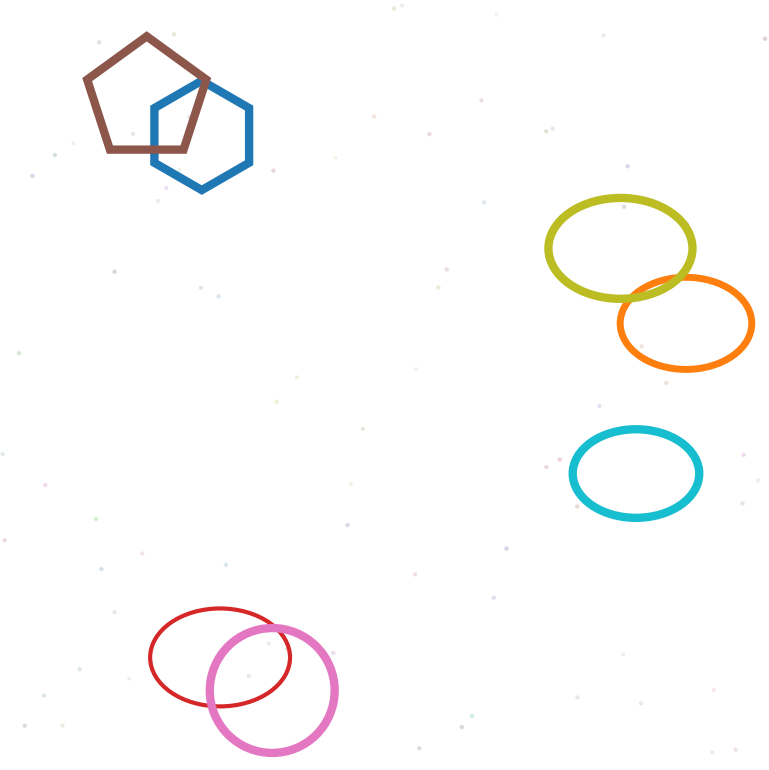[{"shape": "hexagon", "thickness": 3, "radius": 0.36, "center": [0.262, 0.824]}, {"shape": "oval", "thickness": 2.5, "radius": 0.43, "center": [0.891, 0.58]}, {"shape": "oval", "thickness": 1.5, "radius": 0.45, "center": [0.286, 0.146]}, {"shape": "pentagon", "thickness": 3, "radius": 0.41, "center": [0.191, 0.871]}, {"shape": "circle", "thickness": 3, "radius": 0.41, "center": [0.354, 0.103]}, {"shape": "oval", "thickness": 3, "radius": 0.47, "center": [0.806, 0.677]}, {"shape": "oval", "thickness": 3, "radius": 0.41, "center": [0.826, 0.385]}]